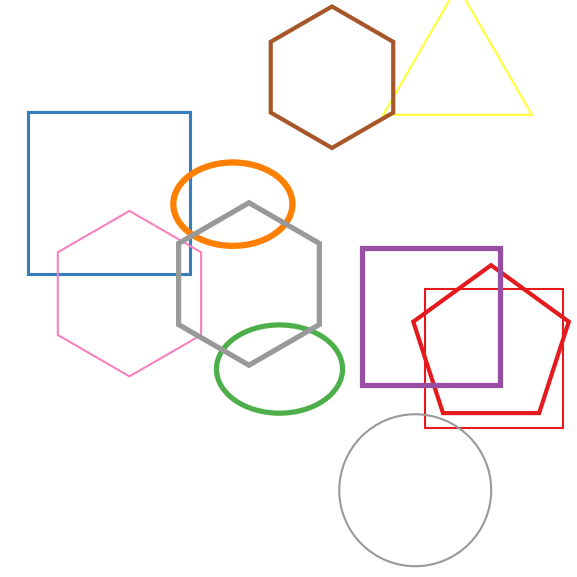[{"shape": "pentagon", "thickness": 2, "radius": 0.71, "center": [0.85, 0.398]}, {"shape": "square", "thickness": 1, "radius": 0.6, "center": [0.856, 0.379]}, {"shape": "square", "thickness": 1.5, "radius": 0.7, "center": [0.188, 0.664]}, {"shape": "oval", "thickness": 2.5, "radius": 0.55, "center": [0.484, 0.36]}, {"shape": "square", "thickness": 2.5, "radius": 0.6, "center": [0.746, 0.451]}, {"shape": "oval", "thickness": 3, "radius": 0.52, "center": [0.403, 0.646]}, {"shape": "triangle", "thickness": 1, "radius": 0.74, "center": [0.792, 0.875]}, {"shape": "hexagon", "thickness": 2, "radius": 0.61, "center": [0.575, 0.865]}, {"shape": "hexagon", "thickness": 1, "radius": 0.72, "center": [0.224, 0.491]}, {"shape": "circle", "thickness": 1, "radius": 0.66, "center": [0.719, 0.15]}, {"shape": "hexagon", "thickness": 2.5, "radius": 0.7, "center": [0.431, 0.507]}]